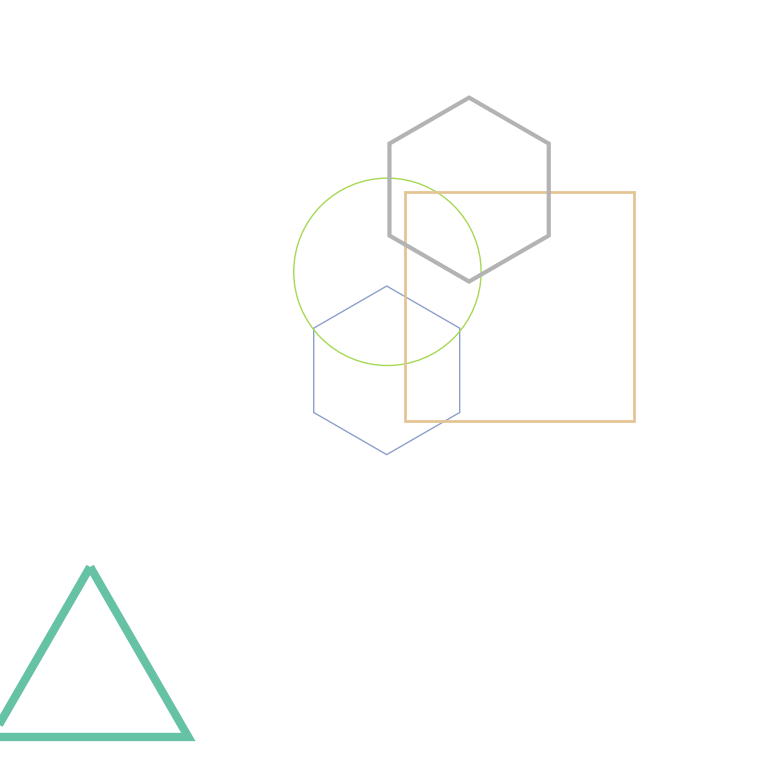[{"shape": "triangle", "thickness": 3, "radius": 0.74, "center": [0.117, 0.117]}, {"shape": "hexagon", "thickness": 0.5, "radius": 0.55, "center": [0.502, 0.519]}, {"shape": "circle", "thickness": 0.5, "radius": 0.61, "center": [0.503, 0.647]}, {"shape": "square", "thickness": 1, "radius": 0.74, "center": [0.675, 0.602]}, {"shape": "hexagon", "thickness": 1.5, "radius": 0.6, "center": [0.609, 0.754]}]